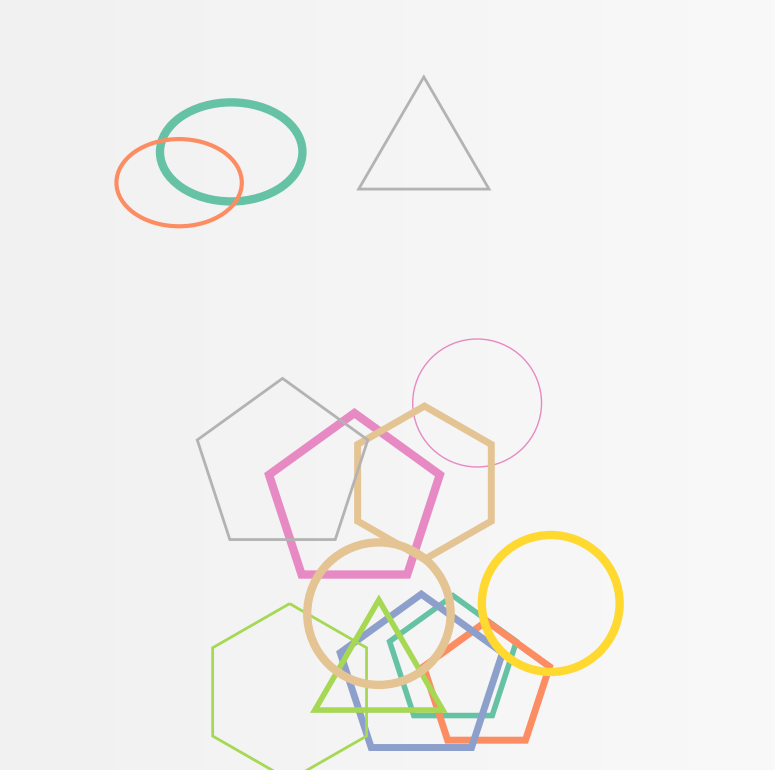[{"shape": "oval", "thickness": 3, "radius": 0.46, "center": [0.298, 0.803]}, {"shape": "pentagon", "thickness": 2, "radius": 0.43, "center": [0.585, 0.14]}, {"shape": "pentagon", "thickness": 2.5, "radius": 0.43, "center": [0.628, 0.108]}, {"shape": "oval", "thickness": 1.5, "radius": 0.4, "center": [0.231, 0.763]}, {"shape": "pentagon", "thickness": 2.5, "radius": 0.55, "center": [0.544, 0.118]}, {"shape": "circle", "thickness": 0.5, "radius": 0.42, "center": [0.616, 0.477]}, {"shape": "pentagon", "thickness": 3, "radius": 0.58, "center": [0.457, 0.348]}, {"shape": "hexagon", "thickness": 1, "radius": 0.57, "center": [0.374, 0.101]}, {"shape": "triangle", "thickness": 2, "radius": 0.48, "center": [0.489, 0.126]}, {"shape": "circle", "thickness": 3, "radius": 0.44, "center": [0.711, 0.216]}, {"shape": "circle", "thickness": 3, "radius": 0.46, "center": [0.489, 0.203]}, {"shape": "hexagon", "thickness": 2.5, "radius": 0.5, "center": [0.548, 0.373]}, {"shape": "triangle", "thickness": 1, "radius": 0.49, "center": [0.547, 0.803]}, {"shape": "pentagon", "thickness": 1, "radius": 0.58, "center": [0.365, 0.393]}]